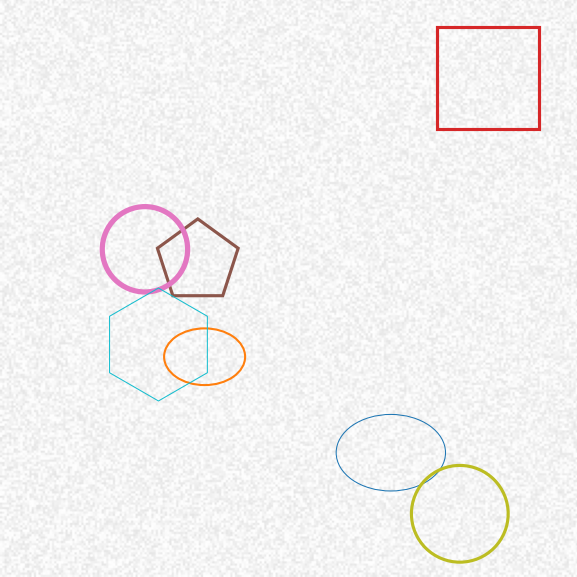[{"shape": "oval", "thickness": 0.5, "radius": 0.47, "center": [0.677, 0.215]}, {"shape": "oval", "thickness": 1, "radius": 0.35, "center": [0.354, 0.381]}, {"shape": "square", "thickness": 1.5, "radius": 0.44, "center": [0.845, 0.864]}, {"shape": "pentagon", "thickness": 1.5, "radius": 0.37, "center": [0.342, 0.547]}, {"shape": "circle", "thickness": 2.5, "radius": 0.37, "center": [0.251, 0.567]}, {"shape": "circle", "thickness": 1.5, "radius": 0.42, "center": [0.796, 0.109]}, {"shape": "hexagon", "thickness": 0.5, "radius": 0.49, "center": [0.274, 0.403]}]